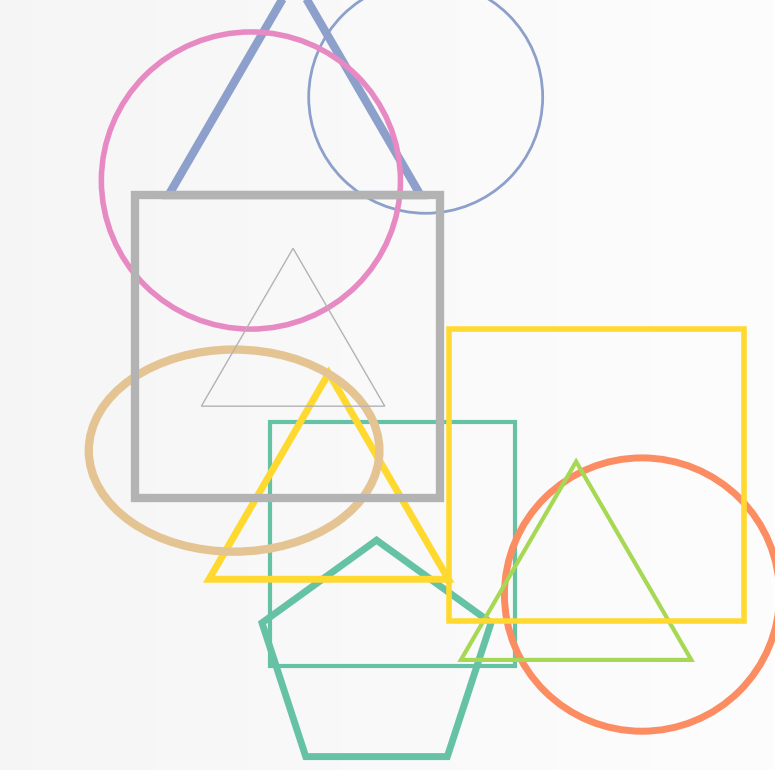[{"shape": "pentagon", "thickness": 2.5, "radius": 0.78, "center": [0.486, 0.143]}, {"shape": "square", "thickness": 1.5, "radius": 0.79, "center": [0.507, 0.293]}, {"shape": "circle", "thickness": 2.5, "radius": 0.89, "center": [0.828, 0.228]}, {"shape": "triangle", "thickness": 3, "radius": 0.94, "center": [0.38, 0.84]}, {"shape": "circle", "thickness": 1, "radius": 0.75, "center": [0.549, 0.874]}, {"shape": "circle", "thickness": 2, "radius": 0.96, "center": [0.324, 0.766]}, {"shape": "triangle", "thickness": 1.5, "radius": 0.86, "center": [0.743, 0.229]}, {"shape": "square", "thickness": 2, "radius": 0.95, "center": [0.77, 0.383]}, {"shape": "triangle", "thickness": 2.5, "radius": 0.89, "center": [0.424, 0.337]}, {"shape": "oval", "thickness": 3, "radius": 0.94, "center": [0.302, 0.415]}, {"shape": "square", "thickness": 3, "radius": 0.98, "center": [0.37, 0.55]}, {"shape": "triangle", "thickness": 0.5, "radius": 0.68, "center": [0.378, 0.541]}]